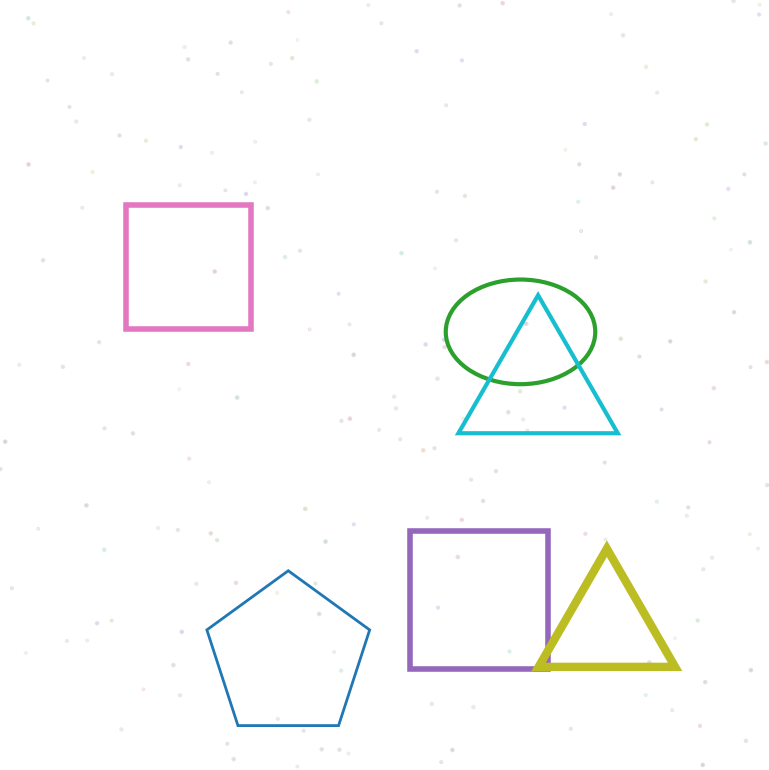[{"shape": "pentagon", "thickness": 1, "radius": 0.56, "center": [0.374, 0.148]}, {"shape": "oval", "thickness": 1.5, "radius": 0.49, "center": [0.676, 0.569]}, {"shape": "square", "thickness": 2, "radius": 0.45, "center": [0.623, 0.22]}, {"shape": "square", "thickness": 2, "radius": 0.4, "center": [0.245, 0.653]}, {"shape": "triangle", "thickness": 3, "radius": 0.51, "center": [0.788, 0.185]}, {"shape": "triangle", "thickness": 1.5, "radius": 0.6, "center": [0.699, 0.497]}]